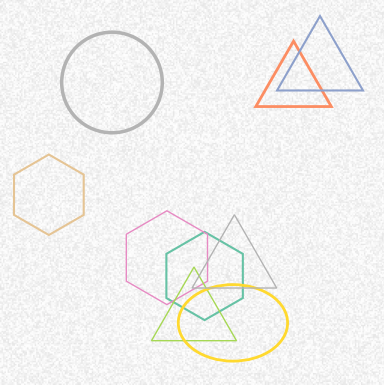[{"shape": "hexagon", "thickness": 1.5, "radius": 0.57, "center": [0.531, 0.283]}, {"shape": "triangle", "thickness": 2, "radius": 0.57, "center": [0.762, 0.78]}, {"shape": "triangle", "thickness": 1.5, "radius": 0.64, "center": [0.831, 0.829]}, {"shape": "hexagon", "thickness": 1, "radius": 0.61, "center": [0.434, 0.331]}, {"shape": "triangle", "thickness": 1, "radius": 0.64, "center": [0.504, 0.179]}, {"shape": "oval", "thickness": 2, "radius": 0.71, "center": [0.605, 0.161]}, {"shape": "hexagon", "thickness": 1.5, "radius": 0.52, "center": [0.127, 0.494]}, {"shape": "circle", "thickness": 2.5, "radius": 0.65, "center": [0.291, 0.786]}, {"shape": "triangle", "thickness": 1, "radius": 0.63, "center": [0.609, 0.315]}]